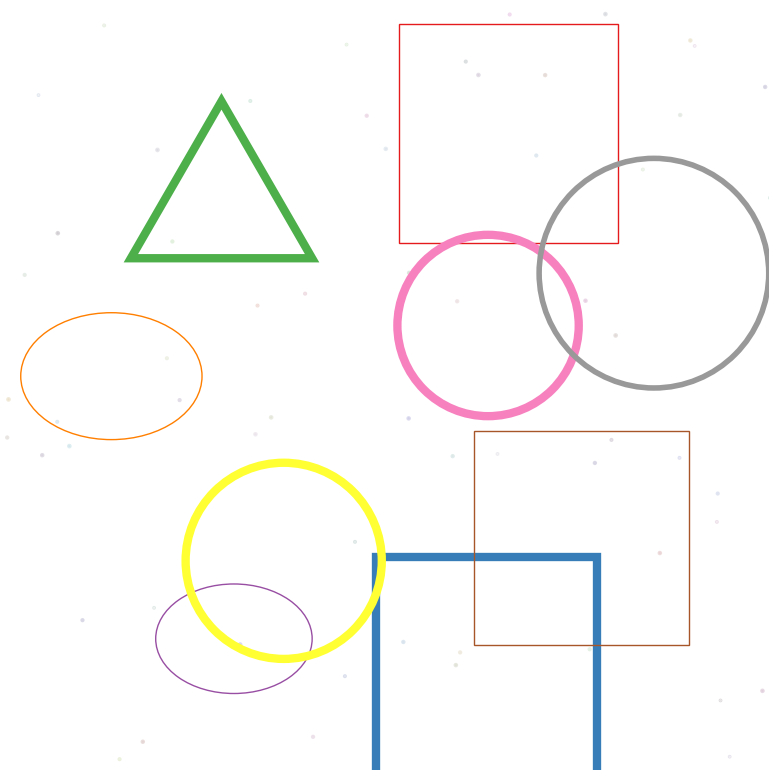[{"shape": "square", "thickness": 0.5, "radius": 0.71, "center": [0.66, 0.827]}, {"shape": "square", "thickness": 3, "radius": 0.72, "center": [0.631, 0.133]}, {"shape": "triangle", "thickness": 3, "radius": 0.68, "center": [0.288, 0.733]}, {"shape": "oval", "thickness": 0.5, "radius": 0.51, "center": [0.304, 0.17]}, {"shape": "oval", "thickness": 0.5, "radius": 0.59, "center": [0.145, 0.511]}, {"shape": "circle", "thickness": 3, "radius": 0.64, "center": [0.368, 0.272]}, {"shape": "square", "thickness": 0.5, "radius": 0.7, "center": [0.755, 0.301]}, {"shape": "circle", "thickness": 3, "radius": 0.59, "center": [0.634, 0.577]}, {"shape": "circle", "thickness": 2, "radius": 0.75, "center": [0.849, 0.645]}]